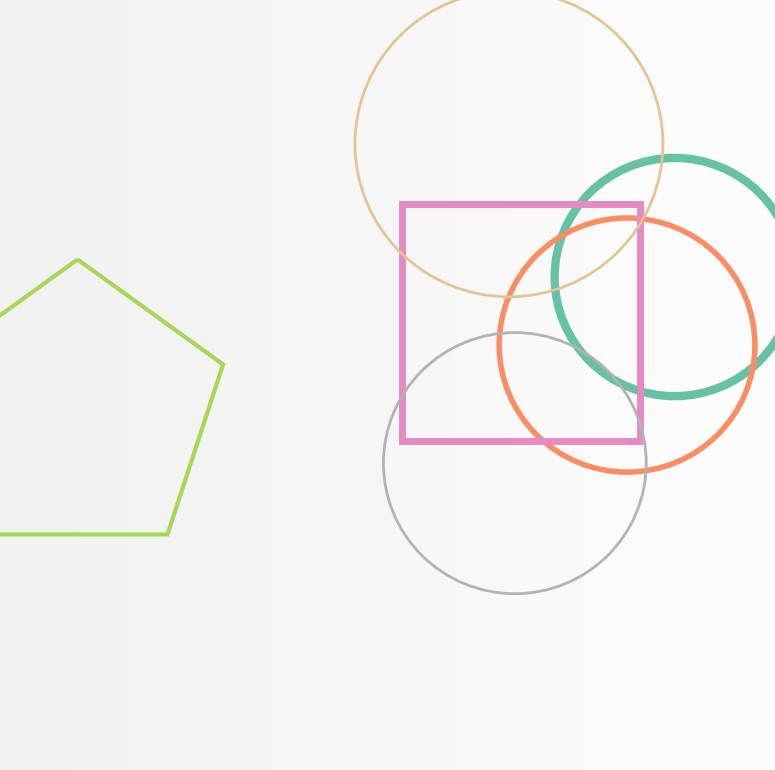[{"shape": "circle", "thickness": 3, "radius": 0.77, "center": [0.87, 0.64]}, {"shape": "circle", "thickness": 2, "radius": 0.83, "center": [0.809, 0.552]}, {"shape": "square", "thickness": 2.5, "radius": 0.77, "center": [0.672, 0.581]}, {"shape": "pentagon", "thickness": 1.5, "radius": 0.99, "center": [0.1, 0.466]}, {"shape": "circle", "thickness": 1, "radius": 0.99, "center": [0.657, 0.813]}, {"shape": "circle", "thickness": 1, "radius": 0.85, "center": [0.664, 0.399]}]